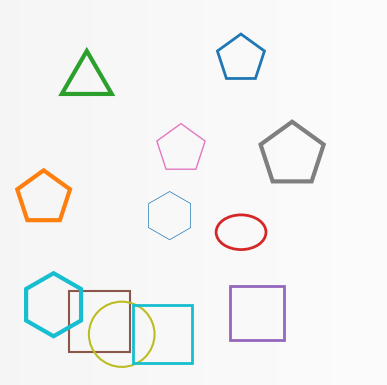[{"shape": "hexagon", "thickness": 0.5, "radius": 0.31, "center": [0.438, 0.44]}, {"shape": "pentagon", "thickness": 2, "radius": 0.32, "center": [0.622, 0.848]}, {"shape": "pentagon", "thickness": 3, "radius": 0.36, "center": [0.113, 0.486]}, {"shape": "triangle", "thickness": 3, "radius": 0.37, "center": [0.224, 0.793]}, {"shape": "oval", "thickness": 2, "radius": 0.32, "center": [0.622, 0.397]}, {"shape": "square", "thickness": 2, "radius": 0.35, "center": [0.664, 0.188]}, {"shape": "square", "thickness": 1.5, "radius": 0.39, "center": [0.257, 0.164]}, {"shape": "pentagon", "thickness": 1, "radius": 0.33, "center": [0.467, 0.613]}, {"shape": "pentagon", "thickness": 3, "radius": 0.43, "center": [0.754, 0.598]}, {"shape": "circle", "thickness": 1.5, "radius": 0.42, "center": [0.314, 0.132]}, {"shape": "square", "thickness": 2, "radius": 0.38, "center": [0.419, 0.133]}, {"shape": "hexagon", "thickness": 3, "radius": 0.41, "center": [0.138, 0.209]}]